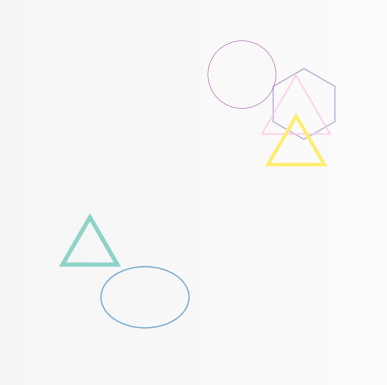[{"shape": "triangle", "thickness": 3, "radius": 0.41, "center": [0.232, 0.354]}, {"shape": "hexagon", "thickness": 1, "radius": 0.46, "center": [0.785, 0.73]}, {"shape": "oval", "thickness": 1, "radius": 0.57, "center": [0.374, 0.228]}, {"shape": "triangle", "thickness": 1, "radius": 0.51, "center": [0.764, 0.703]}, {"shape": "circle", "thickness": 0.5, "radius": 0.44, "center": [0.624, 0.806]}, {"shape": "triangle", "thickness": 2.5, "radius": 0.42, "center": [0.764, 0.615]}]